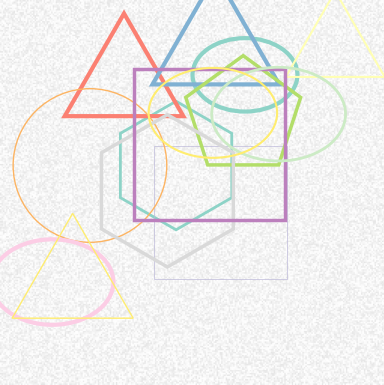[{"shape": "hexagon", "thickness": 2, "radius": 0.84, "center": [0.457, 0.57]}, {"shape": "oval", "thickness": 3, "radius": 0.68, "center": [0.636, 0.806]}, {"shape": "triangle", "thickness": 1.5, "radius": 0.74, "center": [0.871, 0.874]}, {"shape": "square", "thickness": 0.5, "radius": 0.86, "center": [0.573, 0.448]}, {"shape": "triangle", "thickness": 3, "radius": 0.89, "center": [0.322, 0.787]}, {"shape": "triangle", "thickness": 3, "radius": 0.95, "center": [0.561, 0.876]}, {"shape": "circle", "thickness": 1, "radius": 1.0, "center": [0.234, 0.57]}, {"shape": "pentagon", "thickness": 2.5, "radius": 0.78, "center": [0.632, 0.699]}, {"shape": "oval", "thickness": 3, "radius": 0.79, "center": [0.136, 0.267]}, {"shape": "hexagon", "thickness": 2.5, "radius": 0.99, "center": [0.435, 0.504]}, {"shape": "square", "thickness": 2.5, "radius": 0.98, "center": [0.545, 0.626]}, {"shape": "oval", "thickness": 2, "radius": 0.87, "center": [0.724, 0.704]}, {"shape": "oval", "thickness": 1.5, "radius": 0.83, "center": [0.553, 0.707]}, {"shape": "triangle", "thickness": 1, "radius": 0.91, "center": [0.189, 0.264]}]